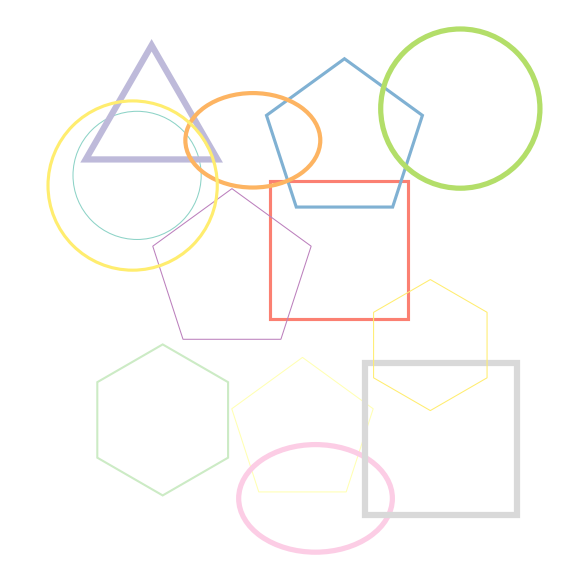[{"shape": "circle", "thickness": 0.5, "radius": 0.55, "center": [0.237, 0.695]}, {"shape": "pentagon", "thickness": 0.5, "radius": 0.64, "center": [0.524, 0.251]}, {"shape": "triangle", "thickness": 3, "radius": 0.66, "center": [0.263, 0.789]}, {"shape": "square", "thickness": 1.5, "radius": 0.6, "center": [0.587, 0.567]}, {"shape": "pentagon", "thickness": 1.5, "radius": 0.71, "center": [0.596, 0.755]}, {"shape": "oval", "thickness": 2, "radius": 0.58, "center": [0.438, 0.756]}, {"shape": "circle", "thickness": 2.5, "radius": 0.69, "center": [0.797, 0.811]}, {"shape": "oval", "thickness": 2.5, "radius": 0.67, "center": [0.546, 0.136]}, {"shape": "square", "thickness": 3, "radius": 0.66, "center": [0.764, 0.239]}, {"shape": "pentagon", "thickness": 0.5, "radius": 0.72, "center": [0.402, 0.528]}, {"shape": "hexagon", "thickness": 1, "radius": 0.65, "center": [0.282, 0.272]}, {"shape": "circle", "thickness": 1.5, "radius": 0.73, "center": [0.23, 0.678]}, {"shape": "hexagon", "thickness": 0.5, "radius": 0.57, "center": [0.745, 0.402]}]